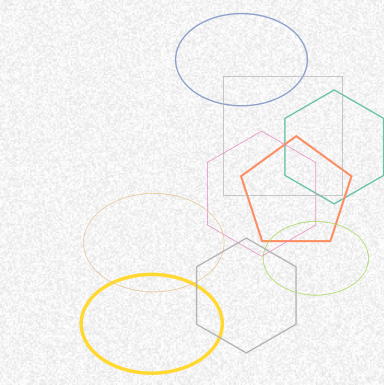[{"shape": "hexagon", "thickness": 1, "radius": 0.74, "center": [0.868, 0.618]}, {"shape": "pentagon", "thickness": 1.5, "radius": 0.75, "center": [0.77, 0.496]}, {"shape": "oval", "thickness": 1, "radius": 0.86, "center": [0.627, 0.845]}, {"shape": "hexagon", "thickness": 0.5, "radius": 0.81, "center": [0.679, 0.497]}, {"shape": "oval", "thickness": 0.5, "radius": 0.68, "center": [0.82, 0.329]}, {"shape": "oval", "thickness": 2.5, "radius": 0.92, "center": [0.394, 0.159]}, {"shape": "oval", "thickness": 0.5, "radius": 0.91, "center": [0.4, 0.37]}, {"shape": "hexagon", "thickness": 1, "radius": 0.75, "center": [0.64, 0.232]}, {"shape": "square", "thickness": 0.5, "radius": 0.77, "center": [0.734, 0.649]}]